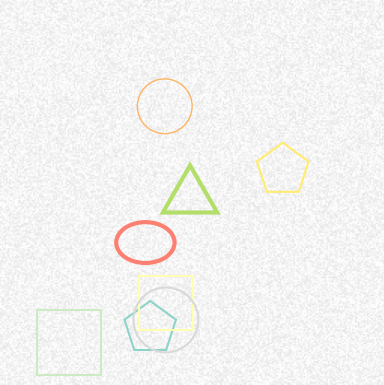[{"shape": "pentagon", "thickness": 1.5, "radius": 0.35, "center": [0.39, 0.148]}, {"shape": "square", "thickness": 1.5, "radius": 0.35, "center": [0.43, 0.212]}, {"shape": "oval", "thickness": 3, "radius": 0.38, "center": [0.378, 0.37]}, {"shape": "circle", "thickness": 1, "radius": 0.36, "center": [0.428, 0.724]}, {"shape": "triangle", "thickness": 3, "radius": 0.41, "center": [0.494, 0.489]}, {"shape": "circle", "thickness": 1.5, "radius": 0.42, "center": [0.431, 0.169]}, {"shape": "square", "thickness": 1.5, "radius": 0.42, "center": [0.18, 0.111]}, {"shape": "pentagon", "thickness": 1.5, "radius": 0.35, "center": [0.734, 0.559]}]